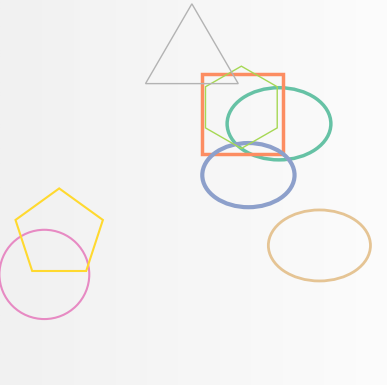[{"shape": "oval", "thickness": 2.5, "radius": 0.67, "center": [0.72, 0.678]}, {"shape": "square", "thickness": 2.5, "radius": 0.52, "center": [0.626, 0.704]}, {"shape": "oval", "thickness": 3, "radius": 0.6, "center": [0.641, 0.545]}, {"shape": "circle", "thickness": 1.5, "radius": 0.58, "center": [0.114, 0.287]}, {"shape": "hexagon", "thickness": 1, "radius": 0.53, "center": [0.623, 0.721]}, {"shape": "pentagon", "thickness": 1.5, "radius": 0.59, "center": [0.153, 0.392]}, {"shape": "oval", "thickness": 2, "radius": 0.66, "center": [0.824, 0.362]}, {"shape": "triangle", "thickness": 1, "radius": 0.69, "center": [0.495, 0.852]}]